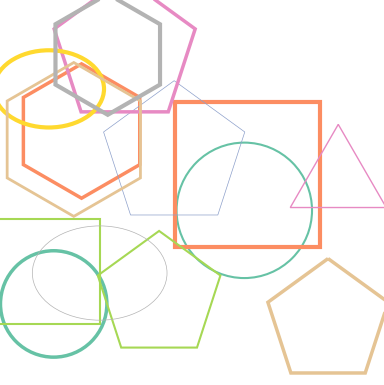[{"shape": "circle", "thickness": 1.5, "radius": 0.88, "center": [0.635, 0.454]}, {"shape": "circle", "thickness": 2.5, "radius": 0.69, "center": [0.139, 0.211]}, {"shape": "hexagon", "thickness": 2.5, "radius": 0.87, "center": [0.212, 0.66]}, {"shape": "square", "thickness": 3, "radius": 0.94, "center": [0.642, 0.546]}, {"shape": "pentagon", "thickness": 0.5, "radius": 0.96, "center": [0.452, 0.598]}, {"shape": "pentagon", "thickness": 2.5, "radius": 0.96, "center": [0.324, 0.865]}, {"shape": "triangle", "thickness": 1, "radius": 0.72, "center": [0.879, 0.533]}, {"shape": "square", "thickness": 1.5, "radius": 0.69, "center": [0.122, 0.295]}, {"shape": "pentagon", "thickness": 1.5, "radius": 0.84, "center": [0.413, 0.233]}, {"shape": "oval", "thickness": 3, "radius": 0.72, "center": [0.127, 0.769]}, {"shape": "hexagon", "thickness": 2, "radius": 1.0, "center": [0.192, 0.638]}, {"shape": "pentagon", "thickness": 2.5, "radius": 0.82, "center": [0.852, 0.164]}, {"shape": "hexagon", "thickness": 3, "radius": 0.78, "center": [0.28, 0.859]}, {"shape": "oval", "thickness": 0.5, "radius": 0.87, "center": [0.259, 0.291]}]